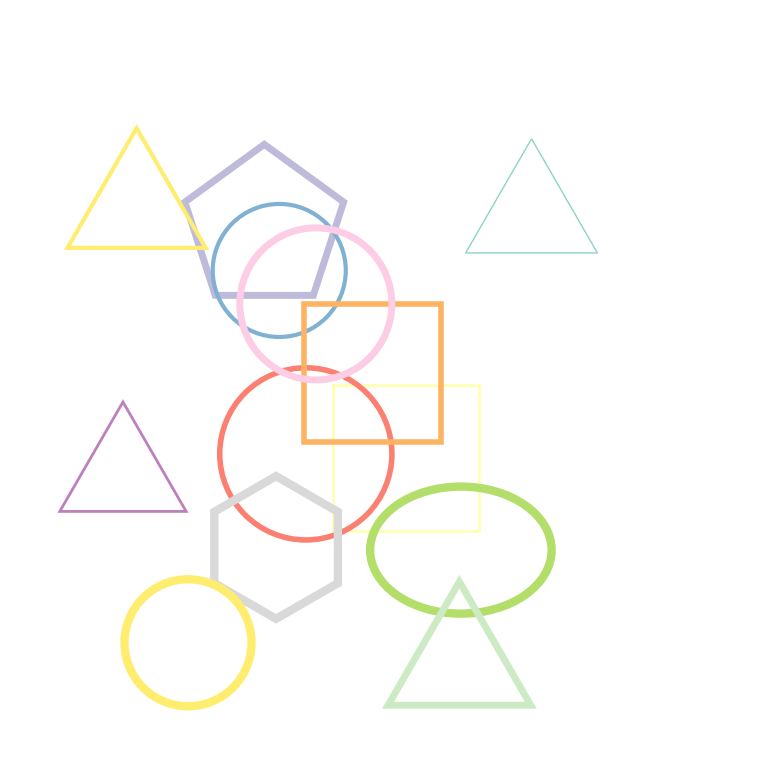[{"shape": "triangle", "thickness": 0.5, "radius": 0.49, "center": [0.69, 0.721]}, {"shape": "square", "thickness": 1, "radius": 0.47, "center": [0.527, 0.405]}, {"shape": "pentagon", "thickness": 2.5, "radius": 0.54, "center": [0.343, 0.704]}, {"shape": "circle", "thickness": 2, "radius": 0.56, "center": [0.397, 0.411]}, {"shape": "circle", "thickness": 1.5, "radius": 0.43, "center": [0.363, 0.649]}, {"shape": "square", "thickness": 2, "radius": 0.45, "center": [0.484, 0.515]}, {"shape": "oval", "thickness": 3, "radius": 0.59, "center": [0.599, 0.286]}, {"shape": "circle", "thickness": 2.5, "radius": 0.49, "center": [0.41, 0.605]}, {"shape": "hexagon", "thickness": 3, "radius": 0.46, "center": [0.359, 0.289]}, {"shape": "triangle", "thickness": 1, "radius": 0.47, "center": [0.16, 0.383]}, {"shape": "triangle", "thickness": 2.5, "radius": 0.54, "center": [0.597, 0.138]}, {"shape": "triangle", "thickness": 1.5, "radius": 0.52, "center": [0.177, 0.73]}, {"shape": "circle", "thickness": 3, "radius": 0.41, "center": [0.244, 0.165]}]